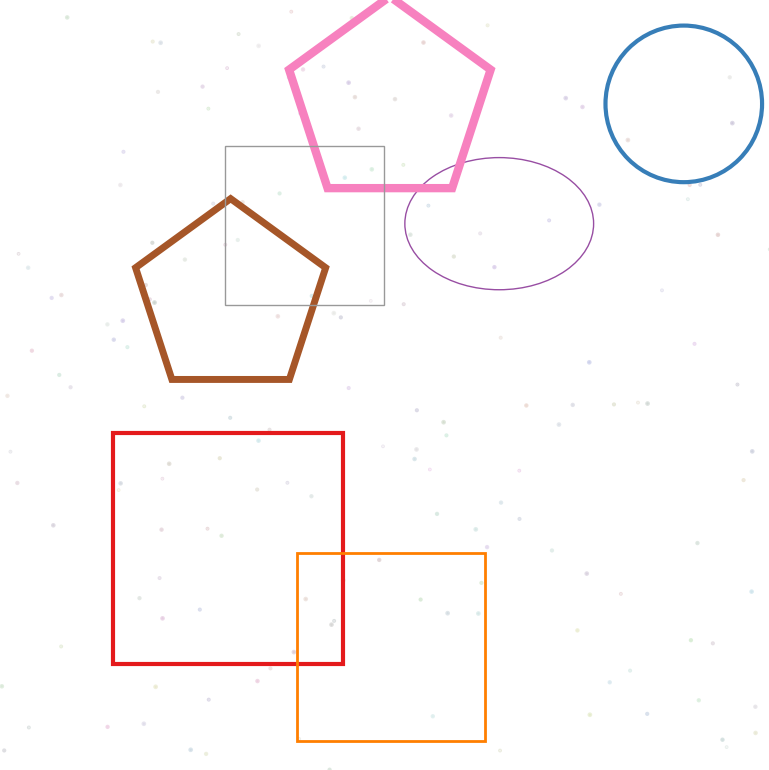[{"shape": "square", "thickness": 1.5, "radius": 0.75, "center": [0.296, 0.288]}, {"shape": "circle", "thickness": 1.5, "radius": 0.51, "center": [0.888, 0.865]}, {"shape": "oval", "thickness": 0.5, "radius": 0.61, "center": [0.648, 0.71]}, {"shape": "square", "thickness": 1, "radius": 0.61, "center": [0.508, 0.16]}, {"shape": "pentagon", "thickness": 2.5, "radius": 0.65, "center": [0.3, 0.612]}, {"shape": "pentagon", "thickness": 3, "radius": 0.69, "center": [0.506, 0.867]}, {"shape": "square", "thickness": 0.5, "radius": 0.51, "center": [0.395, 0.707]}]